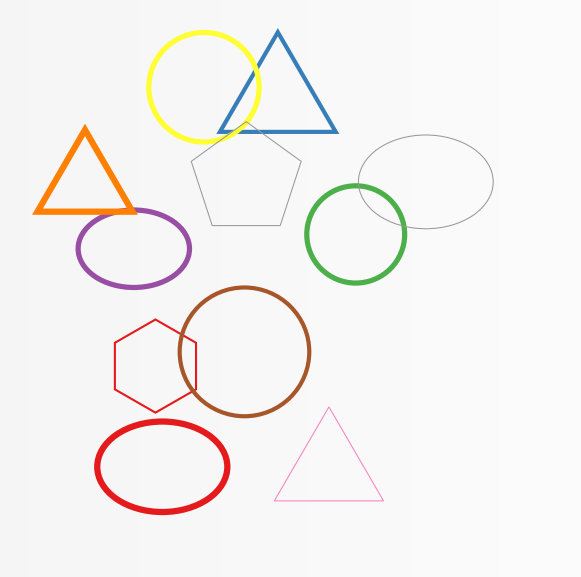[{"shape": "oval", "thickness": 3, "radius": 0.56, "center": [0.279, 0.191]}, {"shape": "hexagon", "thickness": 1, "radius": 0.4, "center": [0.267, 0.365]}, {"shape": "triangle", "thickness": 2, "radius": 0.58, "center": [0.478, 0.828]}, {"shape": "circle", "thickness": 2.5, "radius": 0.42, "center": [0.612, 0.593]}, {"shape": "oval", "thickness": 2.5, "radius": 0.48, "center": [0.23, 0.568]}, {"shape": "triangle", "thickness": 3, "radius": 0.47, "center": [0.146, 0.68]}, {"shape": "circle", "thickness": 2.5, "radius": 0.47, "center": [0.351, 0.848]}, {"shape": "circle", "thickness": 2, "radius": 0.56, "center": [0.421, 0.39]}, {"shape": "triangle", "thickness": 0.5, "radius": 0.54, "center": [0.566, 0.186]}, {"shape": "oval", "thickness": 0.5, "radius": 0.58, "center": [0.733, 0.684]}, {"shape": "pentagon", "thickness": 0.5, "radius": 0.5, "center": [0.424, 0.689]}]